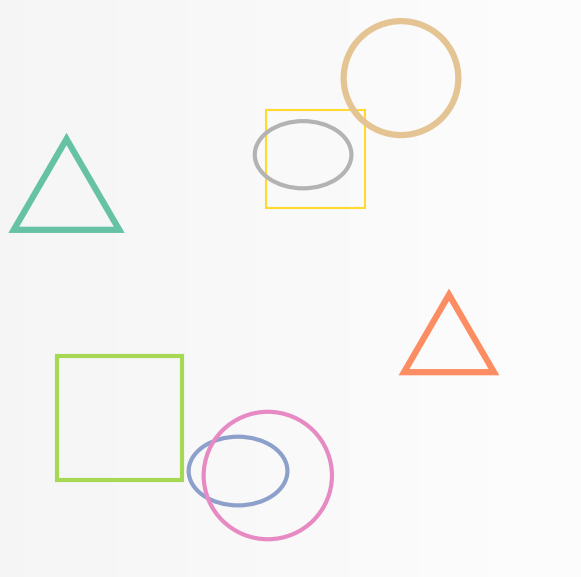[{"shape": "triangle", "thickness": 3, "radius": 0.52, "center": [0.114, 0.654]}, {"shape": "triangle", "thickness": 3, "radius": 0.45, "center": [0.772, 0.399]}, {"shape": "oval", "thickness": 2, "radius": 0.42, "center": [0.41, 0.183]}, {"shape": "circle", "thickness": 2, "radius": 0.55, "center": [0.461, 0.176]}, {"shape": "square", "thickness": 2, "radius": 0.54, "center": [0.206, 0.275]}, {"shape": "square", "thickness": 1, "radius": 0.42, "center": [0.543, 0.724]}, {"shape": "circle", "thickness": 3, "radius": 0.49, "center": [0.69, 0.864]}, {"shape": "oval", "thickness": 2, "radius": 0.42, "center": [0.521, 0.731]}]